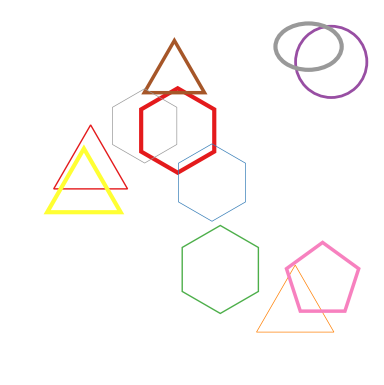[{"shape": "triangle", "thickness": 1, "radius": 0.55, "center": [0.235, 0.565]}, {"shape": "hexagon", "thickness": 3, "radius": 0.55, "center": [0.462, 0.661]}, {"shape": "hexagon", "thickness": 0.5, "radius": 0.5, "center": [0.551, 0.526]}, {"shape": "hexagon", "thickness": 1, "radius": 0.57, "center": [0.572, 0.3]}, {"shape": "circle", "thickness": 2, "radius": 0.46, "center": [0.86, 0.839]}, {"shape": "triangle", "thickness": 0.5, "radius": 0.58, "center": [0.767, 0.195]}, {"shape": "triangle", "thickness": 3, "radius": 0.55, "center": [0.218, 0.504]}, {"shape": "triangle", "thickness": 2.5, "radius": 0.45, "center": [0.453, 0.804]}, {"shape": "pentagon", "thickness": 2.5, "radius": 0.49, "center": [0.838, 0.272]}, {"shape": "hexagon", "thickness": 0.5, "radius": 0.48, "center": [0.376, 0.673]}, {"shape": "oval", "thickness": 3, "radius": 0.43, "center": [0.801, 0.879]}]